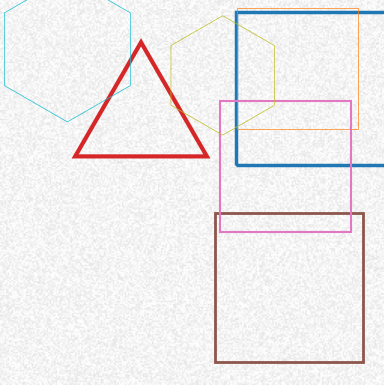[{"shape": "square", "thickness": 2.5, "radius": 0.99, "center": [0.813, 0.769]}, {"shape": "square", "thickness": 0.5, "radius": 0.78, "center": [0.774, 0.822]}, {"shape": "triangle", "thickness": 3, "radius": 0.99, "center": [0.366, 0.693]}, {"shape": "square", "thickness": 2, "radius": 0.96, "center": [0.75, 0.253]}, {"shape": "square", "thickness": 1.5, "radius": 0.85, "center": [0.741, 0.568]}, {"shape": "hexagon", "thickness": 0.5, "radius": 0.78, "center": [0.578, 0.804]}, {"shape": "hexagon", "thickness": 0.5, "radius": 0.94, "center": [0.175, 0.872]}]